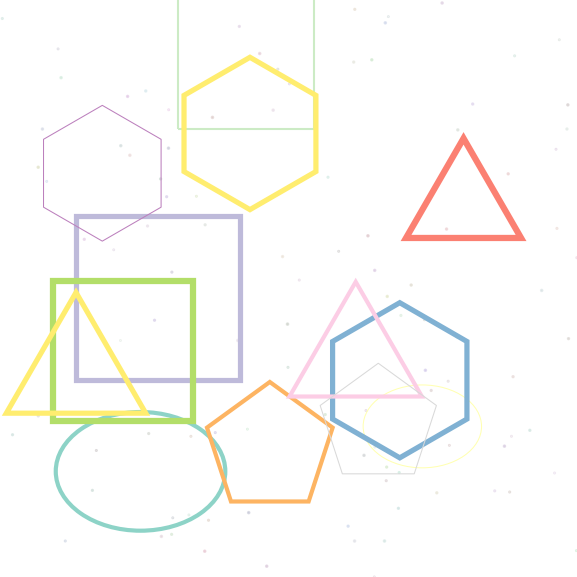[{"shape": "oval", "thickness": 2, "radius": 0.73, "center": [0.243, 0.183]}, {"shape": "oval", "thickness": 0.5, "radius": 0.51, "center": [0.731, 0.261]}, {"shape": "square", "thickness": 2.5, "radius": 0.71, "center": [0.274, 0.482]}, {"shape": "triangle", "thickness": 3, "radius": 0.58, "center": [0.803, 0.645]}, {"shape": "hexagon", "thickness": 2.5, "radius": 0.67, "center": [0.692, 0.341]}, {"shape": "pentagon", "thickness": 2, "radius": 0.57, "center": [0.467, 0.223]}, {"shape": "square", "thickness": 3, "radius": 0.61, "center": [0.212, 0.392]}, {"shape": "triangle", "thickness": 2, "radius": 0.66, "center": [0.616, 0.379]}, {"shape": "pentagon", "thickness": 0.5, "radius": 0.53, "center": [0.655, 0.264]}, {"shape": "hexagon", "thickness": 0.5, "radius": 0.59, "center": [0.177, 0.699]}, {"shape": "square", "thickness": 1, "radius": 0.59, "center": [0.426, 0.895]}, {"shape": "hexagon", "thickness": 2.5, "radius": 0.66, "center": [0.433, 0.768]}, {"shape": "triangle", "thickness": 2.5, "radius": 0.7, "center": [0.132, 0.353]}]